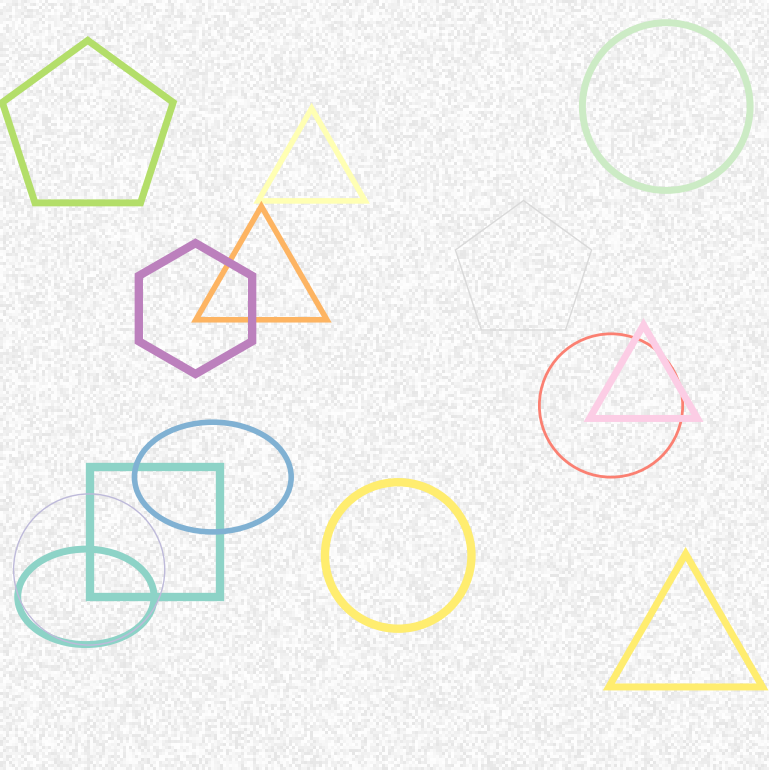[{"shape": "oval", "thickness": 2.5, "radius": 0.44, "center": [0.112, 0.225]}, {"shape": "square", "thickness": 3, "radius": 0.42, "center": [0.201, 0.309]}, {"shape": "triangle", "thickness": 2, "radius": 0.4, "center": [0.405, 0.779]}, {"shape": "circle", "thickness": 0.5, "radius": 0.49, "center": [0.116, 0.26]}, {"shape": "circle", "thickness": 1, "radius": 0.47, "center": [0.794, 0.473]}, {"shape": "oval", "thickness": 2, "radius": 0.51, "center": [0.276, 0.38]}, {"shape": "triangle", "thickness": 2, "radius": 0.49, "center": [0.339, 0.634]}, {"shape": "pentagon", "thickness": 2.5, "radius": 0.58, "center": [0.114, 0.831]}, {"shape": "triangle", "thickness": 2.5, "radius": 0.4, "center": [0.836, 0.497]}, {"shape": "pentagon", "thickness": 0.5, "radius": 0.46, "center": [0.68, 0.647]}, {"shape": "hexagon", "thickness": 3, "radius": 0.42, "center": [0.254, 0.599]}, {"shape": "circle", "thickness": 2.5, "radius": 0.54, "center": [0.865, 0.862]}, {"shape": "triangle", "thickness": 2.5, "radius": 0.58, "center": [0.89, 0.165]}, {"shape": "circle", "thickness": 3, "radius": 0.48, "center": [0.517, 0.279]}]